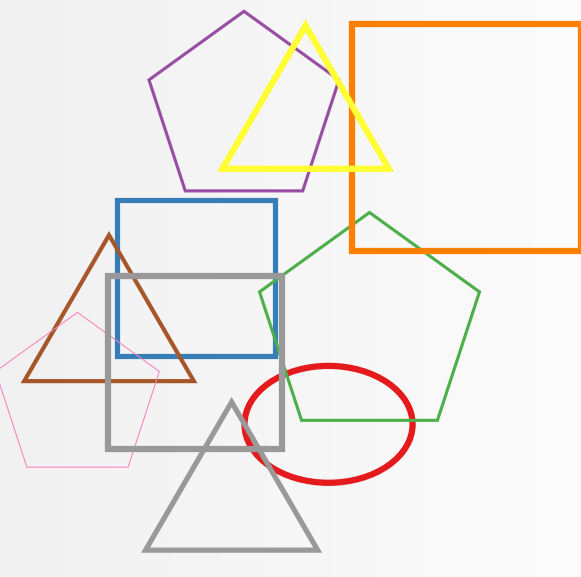[{"shape": "oval", "thickness": 3, "radius": 0.72, "center": [0.565, 0.264]}, {"shape": "square", "thickness": 2.5, "radius": 0.68, "center": [0.337, 0.518]}, {"shape": "pentagon", "thickness": 1.5, "radius": 0.99, "center": [0.636, 0.432]}, {"shape": "pentagon", "thickness": 1.5, "radius": 0.86, "center": [0.42, 0.808]}, {"shape": "square", "thickness": 3, "radius": 0.99, "center": [0.803, 0.761]}, {"shape": "triangle", "thickness": 3, "radius": 0.83, "center": [0.526, 0.79]}, {"shape": "triangle", "thickness": 2, "radius": 0.84, "center": [0.188, 0.423]}, {"shape": "pentagon", "thickness": 0.5, "radius": 0.74, "center": [0.133, 0.31]}, {"shape": "triangle", "thickness": 2.5, "radius": 0.85, "center": [0.398, 0.132]}, {"shape": "square", "thickness": 3, "radius": 0.75, "center": [0.336, 0.372]}]